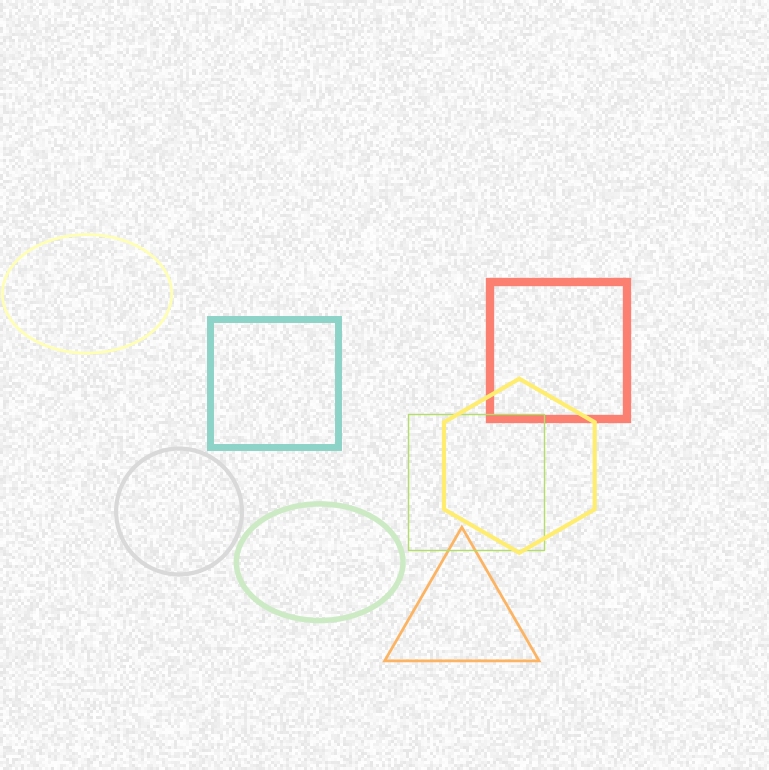[{"shape": "square", "thickness": 2.5, "radius": 0.42, "center": [0.355, 0.502]}, {"shape": "oval", "thickness": 1, "radius": 0.55, "center": [0.113, 0.618]}, {"shape": "square", "thickness": 3, "radius": 0.45, "center": [0.726, 0.545]}, {"shape": "triangle", "thickness": 1, "radius": 0.58, "center": [0.6, 0.2]}, {"shape": "square", "thickness": 0.5, "radius": 0.44, "center": [0.618, 0.374]}, {"shape": "circle", "thickness": 1.5, "radius": 0.41, "center": [0.233, 0.336]}, {"shape": "oval", "thickness": 2, "radius": 0.54, "center": [0.415, 0.27]}, {"shape": "hexagon", "thickness": 1.5, "radius": 0.57, "center": [0.674, 0.395]}]